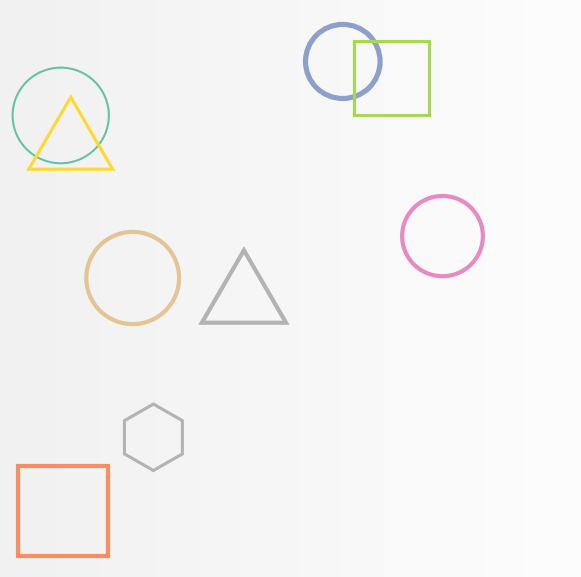[{"shape": "circle", "thickness": 1, "radius": 0.41, "center": [0.104, 0.799]}, {"shape": "square", "thickness": 2, "radius": 0.39, "center": [0.108, 0.114]}, {"shape": "circle", "thickness": 2.5, "radius": 0.32, "center": [0.59, 0.893]}, {"shape": "circle", "thickness": 2, "radius": 0.35, "center": [0.761, 0.59]}, {"shape": "square", "thickness": 1.5, "radius": 0.32, "center": [0.674, 0.864]}, {"shape": "triangle", "thickness": 1.5, "radius": 0.42, "center": [0.122, 0.748]}, {"shape": "circle", "thickness": 2, "radius": 0.4, "center": [0.228, 0.518]}, {"shape": "hexagon", "thickness": 1.5, "radius": 0.29, "center": [0.264, 0.242]}, {"shape": "triangle", "thickness": 2, "radius": 0.42, "center": [0.42, 0.482]}]